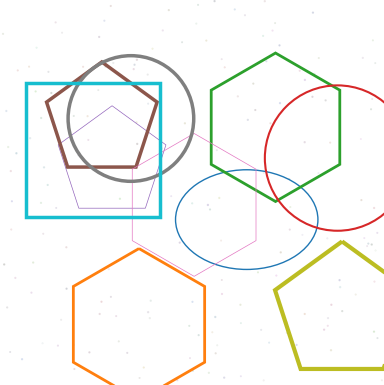[{"shape": "oval", "thickness": 1, "radius": 0.92, "center": [0.641, 0.43]}, {"shape": "hexagon", "thickness": 2, "radius": 0.98, "center": [0.361, 0.158]}, {"shape": "hexagon", "thickness": 2, "radius": 0.96, "center": [0.716, 0.669]}, {"shape": "circle", "thickness": 1.5, "radius": 0.94, "center": [0.877, 0.589]}, {"shape": "pentagon", "thickness": 0.5, "radius": 0.74, "center": [0.291, 0.578]}, {"shape": "pentagon", "thickness": 2.5, "radius": 0.75, "center": [0.264, 0.688]}, {"shape": "hexagon", "thickness": 0.5, "radius": 0.93, "center": [0.504, 0.468]}, {"shape": "circle", "thickness": 2.5, "radius": 0.82, "center": [0.34, 0.692]}, {"shape": "pentagon", "thickness": 3, "radius": 0.92, "center": [0.889, 0.19]}, {"shape": "square", "thickness": 2.5, "radius": 0.87, "center": [0.242, 0.611]}]